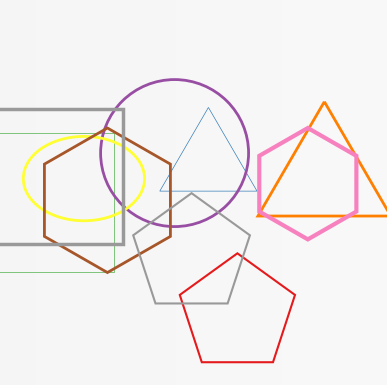[{"shape": "pentagon", "thickness": 1.5, "radius": 0.78, "center": [0.613, 0.186]}, {"shape": "triangle", "thickness": 0.5, "radius": 0.72, "center": [0.538, 0.576]}, {"shape": "square", "thickness": 0.5, "radius": 0.9, "center": [0.114, 0.474]}, {"shape": "circle", "thickness": 2, "radius": 0.95, "center": [0.451, 0.602]}, {"shape": "triangle", "thickness": 2, "radius": 0.99, "center": [0.837, 0.538]}, {"shape": "oval", "thickness": 2, "radius": 0.78, "center": [0.217, 0.536]}, {"shape": "hexagon", "thickness": 2, "radius": 0.94, "center": [0.277, 0.48]}, {"shape": "hexagon", "thickness": 3, "radius": 0.72, "center": [0.794, 0.523]}, {"shape": "square", "thickness": 2.5, "radius": 0.87, "center": [0.143, 0.542]}, {"shape": "pentagon", "thickness": 1.5, "radius": 0.79, "center": [0.494, 0.34]}]